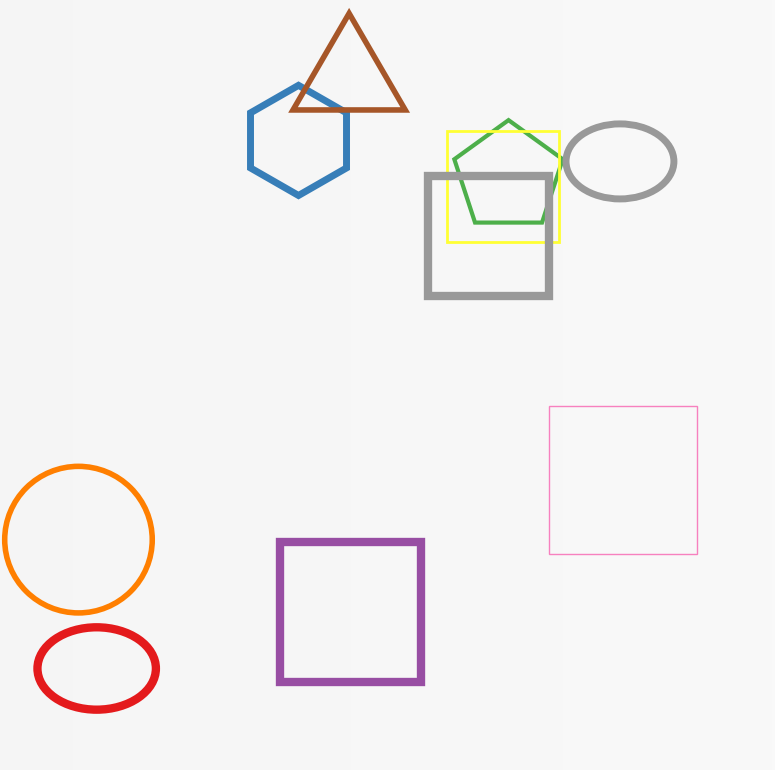[{"shape": "oval", "thickness": 3, "radius": 0.38, "center": [0.125, 0.132]}, {"shape": "hexagon", "thickness": 2.5, "radius": 0.36, "center": [0.385, 0.818]}, {"shape": "pentagon", "thickness": 1.5, "radius": 0.37, "center": [0.656, 0.77]}, {"shape": "square", "thickness": 3, "radius": 0.46, "center": [0.452, 0.205]}, {"shape": "circle", "thickness": 2, "radius": 0.48, "center": [0.101, 0.299]}, {"shape": "square", "thickness": 1, "radius": 0.36, "center": [0.649, 0.758]}, {"shape": "triangle", "thickness": 2, "radius": 0.42, "center": [0.45, 0.899]}, {"shape": "square", "thickness": 0.5, "radius": 0.48, "center": [0.804, 0.376]}, {"shape": "oval", "thickness": 2.5, "radius": 0.35, "center": [0.8, 0.79]}, {"shape": "square", "thickness": 3, "radius": 0.39, "center": [0.63, 0.693]}]